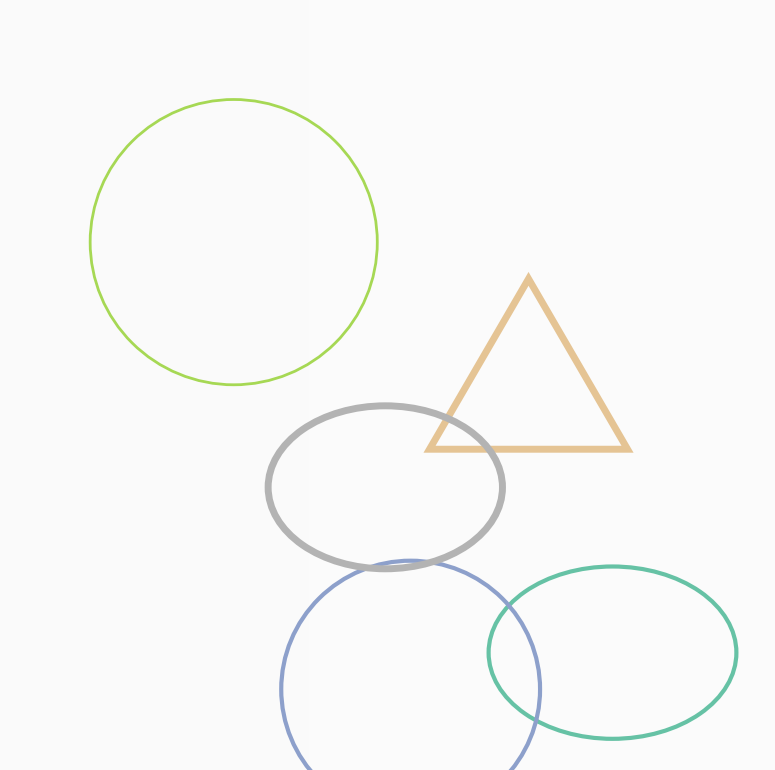[{"shape": "oval", "thickness": 1.5, "radius": 0.8, "center": [0.79, 0.152]}, {"shape": "circle", "thickness": 1.5, "radius": 0.83, "center": [0.53, 0.105]}, {"shape": "circle", "thickness": 1, "radius": 0.93, "center": [0.302, 0.686]}, {"shape": "triangle", "thickness": 2.5, "radius": 0.74, "center": [0.682, 0.49]}, {"shape": "oval", "thickness": 2.5, "radius": 0.76, "center": [0.497, 0.367]}]